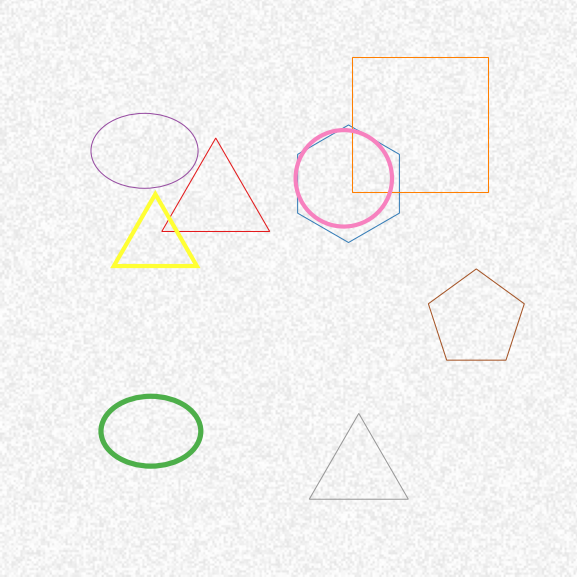[{"shape": "triangle", "thickness": 0.5, "radius": 0.54, "center": [0.374, 0.652]}, {"shape": "hexagon", "thickness": 0.5, "radius": 0.51, "center": [0.603, 0.681]}, {"shape": "oval", "thickness": 2.5, "radius": 0.43, "center": [0.261, 0.252]}, {"shape": "oval", "thickness": 0.5, "radius": 0.46, "center": [0.25, 0.738]}, {"shape": "square", "thickness": 0.5, "radius": 0.59, "center": [0.727, 0.783]}, {"shape": "triangle", "thickness": 2, "radius": 0.42, "center": [0.269, 0.58]}, {"shape": "pentagon", "thickness": 0.5, "radius": 0.44, "center": [0.825, 0.446]}, {"shape": "circle", "thickness": 2, "radius": 0.42, "center": [0.595, 0.69]}, {"shape": "triangle", "thickness": 0.5, "radius": 0.5, "center": [0.621, 0.184]}]